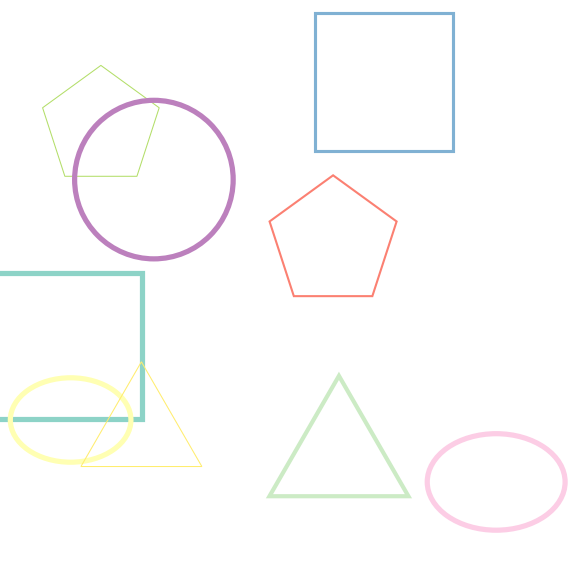[{"shape": "square", "thickness": 2.5, "radius": 0.63, "center": [0.119, 0.4]}, {"shape": "oval", "thickness": 2.5, "radius": 0.52, "center": [0.122, 0.272]}, {"shape": "pentagon", "thickness": 1, "radius": 0.58, "center": [0.577, 0.58]}, {"shape": "square", "thickness": 1.5, "radius": 0.6, "center": [0.665, 0.857]}, {"shape": "pentagon", "thickness": 0.5, "radius": 0.53, "center": [0.175, 0.78]}, {"shape": "oval", "thickness": 2.5, "radius": 0.6, "center": [0.859, 0.165]}, {"shape": "circle", "thickness": 2.5, "radius": 0.69, "center": [0.266, 0.688]}, {"shape": "triangle", "thickness": 2, "radius": 0.69, "center": [0.587, 0.209]}, {"shape": "triangle", "thickness": 0.5, "radius": 0.6, "center": [0.245, 0.252]}]